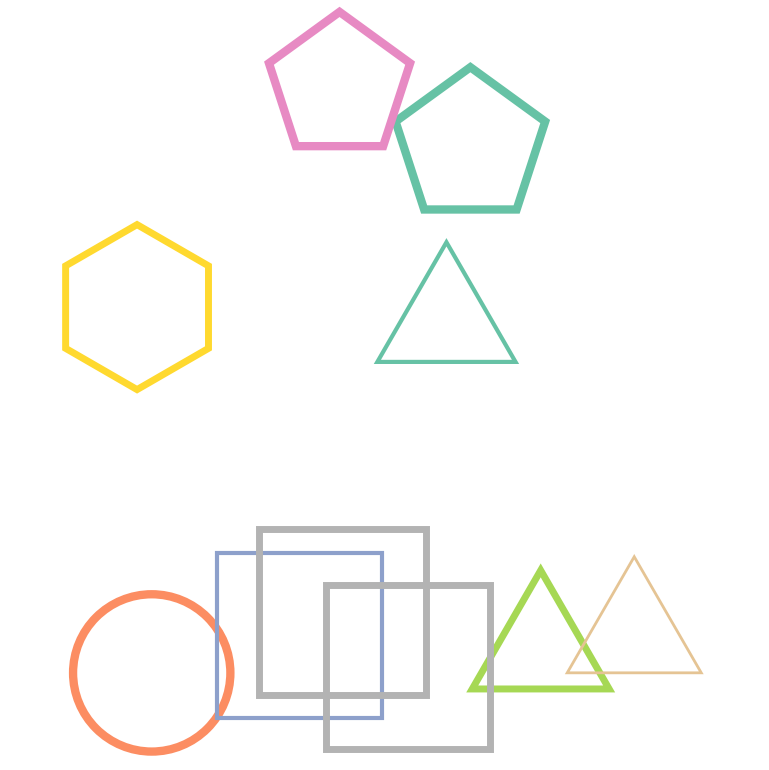[{"shape": "pentagon", "thickness": 3, "radius": 0.51, "center": [0.611, 0.811]}, {"shape": "triangle", "thickness": 1.5, "radius": 0.52, "center": [0.58, 0.582]}, {"shape": "circle", "thickness": 3, "radius": 0.51, "center": [0.197, 0.126]}, {"shape": "square", "thickness": 1.5, "radius": 0.53, "center": [0.389, 0.175]}, {"shape": "pentagon", "thickness": 3, "radius": 0.48, "center": [0.441, 0.888]}, {"shape": "triangle", "thickness": 2.5, "radius": 0.51, "center": [0.702, 0.157]}, {"shape": "hexagon", "thickness": 2.5, "radius": 0.54, "center": [0.178, 0.601]}, {"shape": "triangle", "thickness": 1, "radius": 0.5, "center": [0.824, 0.176]}, {"shape": "square", "thickness": 2.5, "radius": 0.54, "center": [0.445, 0.206]}, {"shape": "square", "thickness": 2.5, "radius": 0.53, "center": [0.53, 0.134]}]